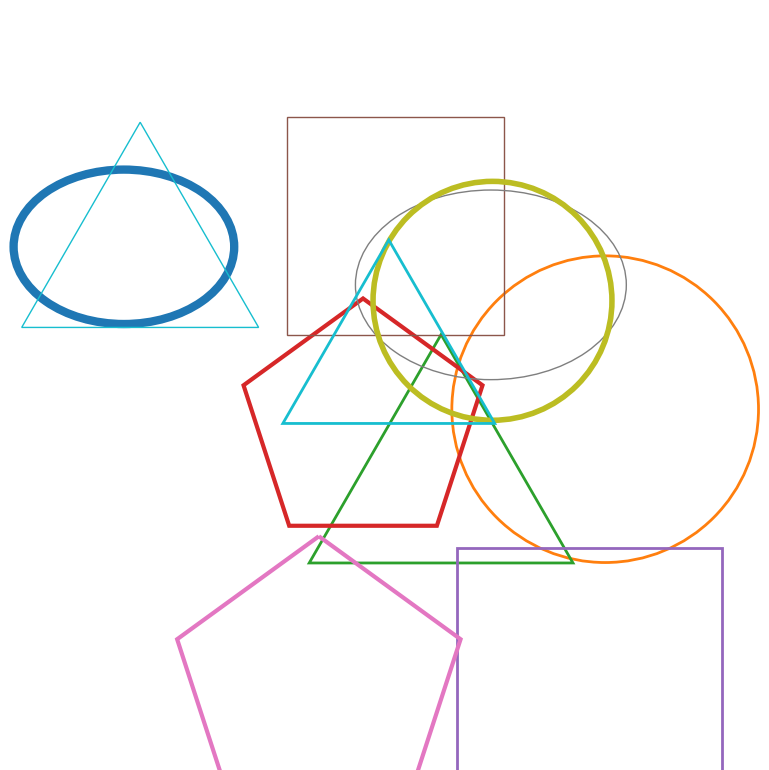[{"shape": "oval", "thickness": 3, "radius": 0.72, "center": [0.161, 0.679]}, {"shape": "circle", "thickness": 1, "radius": 1.0, "center": [0.786, 0.469]}, {"shape": "triangle", "thickness": 1, "radius": 0.99, "center": [0.573, 0.368]}, {"shape": "pentagon", "thickness": 1.5, "radius": 0.82, "center": [0.471, 0.449]}, {"shape": "square", "thickness": 1, "radius": 0.86, "center": [0.766, 0.116]}, {"shape": "square", "thickness": 0.5, "radius": 0.71, "center": [0.514, 0.707]}, {"shape": "pentagon", "thickness": 1.5, "radius": 0.97, "center": [0.414, 0.11]}, {"shape": "oval", "thickness": 0.5, "radius": 0.88, "center": [0.637, 0.63]}, {"shape": "circle", "thickness": 2, "radius": 0.78, "center": [0.64, 0.609]}, {"shape": "triangle", "thickness": 0.5, "radius": 0.89, "center": [0.182, 0.664]}, {"shape": "triangle", "thickness": 1, "radius": 0.79, "center": [0.505, 0.529]}]